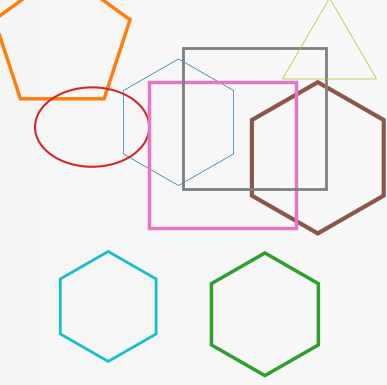[{"shape": "hexagon", "thickness": 0.5, "radius": 0.82, "center": [0.461, 0.683]}, {"shape": "pentagon", "thickness": 2.5, "radius": 0.92, "center": [0.161, 0.892]}, {"shape": "hexagon", "thickness": 2.5, "radius": 0.8, "center": [0.684, 0.184]}, {"shape": "oval", "thickness": 1.5, "radius": 0.74, "center": [0.238, 0.67]}, {"shape": "hexagon", "thickness": 3, "radius": 0.98, "center": [0.82, 0.59]}, {"shape": "square", "thickness": 2.5, "radius": 0.95, "center": [0.574, 0.599]}, {"shape": "square", "thickness": 2, "radius": 0.92, "center": [0.657, 0.693]}, {"shape": "triangle", "thickness": 0.5, "radius": 0.7, "center": [0.85, 0.865]}, {"shape": "hexagon", "thickness": 2, "radius": 0.71, "center": [0.279, 0.204]}]